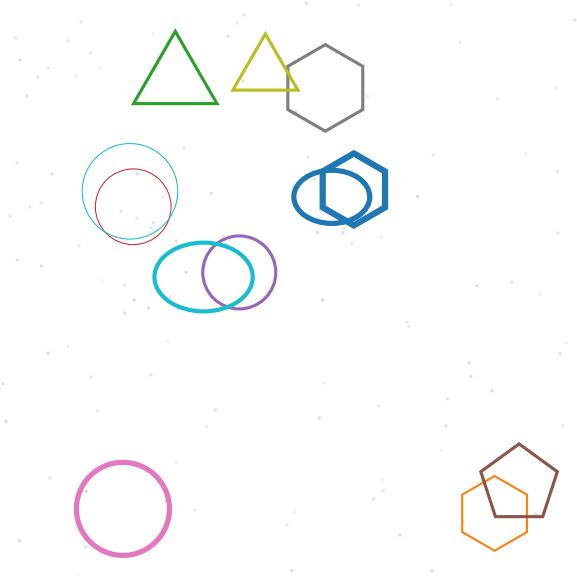[{"shape": "oval", "thickness": 2.5, "radius": 0.33, "center": [0.575, 0.658]}, {"shape": "hexagon", "thickness": 3, "radius": 0.31, "center": [0.613, 0.671]}, {"shape": "hexagon", "thickness": 1, "radius": 0.32, "center": [0.856, 0.11]}, {"shape": "triangle", "thickness": 1.5, "radius": 0.42, "center": [0.304, 0.861]}, {"shape": "circle", "thickness": 0.5, "radius": 0.33, "center": [0.231, 0.641]}, {"shape": "circle", "thickness": 1.5, "radius": 0.32, "center": [0.414, 0.527]}, {"shape": "pentagon", "thickness": 1.5, "radius": 0.35, "center": [0.899, 0.161]}, {"shape": "circle", "thickness": 2.5, "radius": 0.4, "center": [0.213, 0.118]}, {"shape": "hexagon", "thickness": 1.5, "radius": 0.37, "center": [0.563, 0.847]}, {"shape": "triangle", "thickness": 1.5, "radius": 0.32, "center": [0.46, 0.876]}, {"shape": "circle", "thickness": 0.5, "radius": 0.41, "center": [0.225, 0.668]}, {"shape": "oval", "thickness": 2, "radius": 0.43, "center": [0.353, 0.519]}]